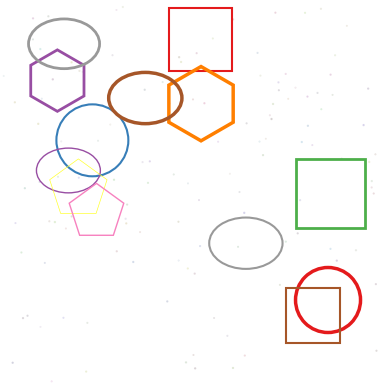[{"shape": "circle", "thickness": 2.5, "radius": 0.42, "center": [0.852, 0.221]}, {"shape": "square", "thickness": 1.5, "radius": 0.41, "center": [0.521, 0.898]}, {"shape": "circle", "thickness": 1.5, "radius": 0.47, "center": [0.24, 0.635]}, {"shape": "square", "thickness": 2, "radius": 0.44, "center": [0.858, 0.497]}, {"shape": "oval", "thickness": 1, "radius": 0.42, "center": [0.178, 0.557]}, {"shape": "hexagon", "thickness": 2, "radius": 0.4, "center": [0.149, 0.791]}, {"shape": "hexagon", "thickness": 2.5, "radius": 0.48, "center": [0.522, 0.731]}, {"shape": "pentagon", "thickness": 0.5, "radius": 0.39, "center": [0.204, 0.509]}, {"shape": "oval", "thickness": 2.5, "radius": 0.48, "center": [0.377, 0.745]}, {"shape": "square", "thickness": 1.5, "radius": 0.36, "center": [0.813, 0.18]}, {"shape": "pentagon", "thickness": 1, "radius": 0.37, "center": [0.251, 0.449]}, {"shape": "oval", "thickness": 2, "radius": 0.46, "center": [0.166, 0.886]}, {"shape": "oval", "thickness": 1.5, "radius": 0.48, "center": [0.639, 0.368]}]